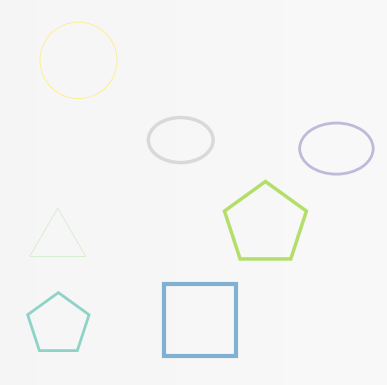[{"shape": "pentagon", "thickness": 2, "radius": 0.42, "center": [0.151, 0.157]}, {"shape": "oval", "thickness": 2, "radius": 0.47, "center": [0.868, 0.614]}, {"shape": "square", "thickness": 3, "radius": 0.47, "center": [0.517, 0.169]}, {"shape": "pentagon", "thickness": 2.5, "radius": 0.56, "center": [0.685, 0.417]}, {"shape": "oval", "thickness": 2.5, "radius": 0.42, "center": [0.466, 0.636]}, {"shape": "triangle", "thickness": 0.5, "radius": 0.42, "center": [0.149, 0.376]}, {"shape": "circle", "thickness": 0.5, "radius": 0.5, "center": [0.203, 0.843]}]